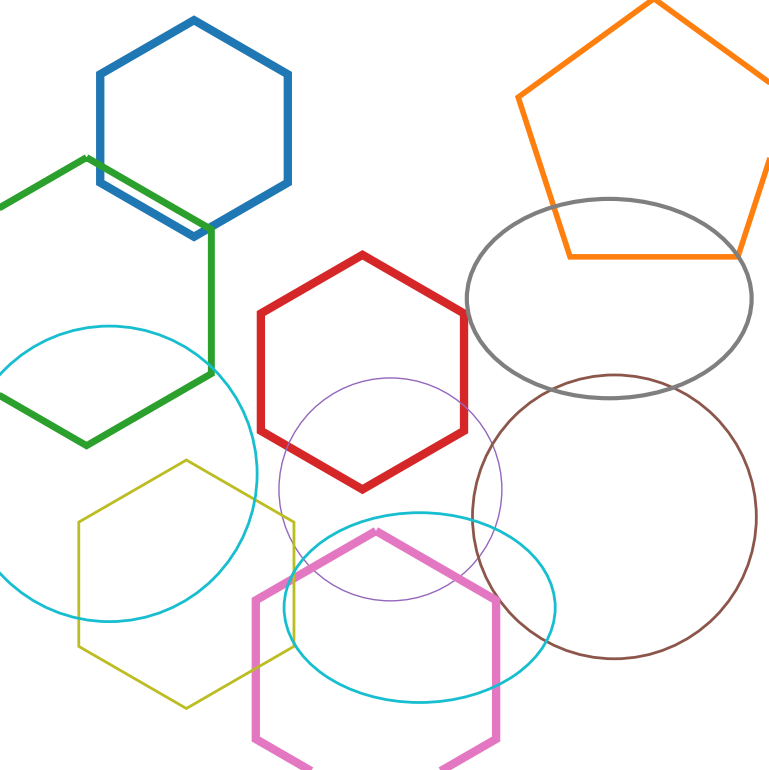[{"shape": "hexagon", "thickness": 3, "radius": 0.7, "center": [0.252, 0.833]}, {"shape": "pentagon", "thickness": 2, "radius": 0.93, "center": [0.849, 0.816]}, {"shape": "hexagon", "thickness": 2.5, "radius": 0.94, "center": [0.112, 0.608]}, {"shape": "hexagon", "thickness": 3, "radius": 0.76, "center": [0.471, 0.517]}, {"shape": "circle", "thickness": 0.5, "radius": 0.72, "center": [0.507, 0.364]}, {"shape": "circle", "thickness": 1, "radius": 0.92, "center": [0.798, 0.329]}, {"shape": "hexagon", "thickness": 3, "radius": 0.9, "center": [0.488, 0.13]}, {"shape": "oval", "thickness": 1.5, "radius": 0.92, "center": [0.791, 0.612]}, {"shape": "hexagon", "thickness": 1, "radius": 0.81, "center": [0.242, 0.241]}, {"shape": "oval", "thickness": 1, "radius": 0.88, "center": [0.545, 0.211]}, {"shape": "circle", "thickness": 1, "radius": 0.96, "center": [0.142, 0.385]}]